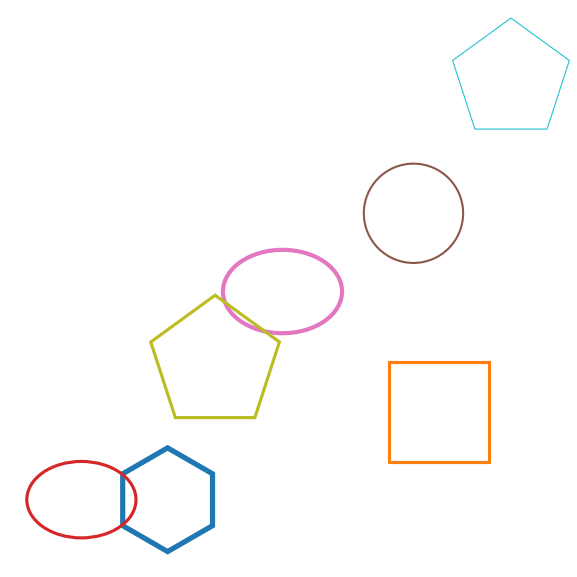[{"shape": "hexagon", "thickness": 2.5, "radius": 0.45, "center": [0.29, 0.134]}, {"shape": "square", "thickness": 1.5, "radius": 0.43, "center": [0.761, 0.285]}, {"shape": "oval", "thickness": 1.5, "radius": 0.47, "center": [0.141, 0.134]}, {"shape": "circle", "thickness": 1, "radius": 0.43, "center": [0.716, 0.63]}, {"shape": "oval", "thickness": 2, "radius": 0.52, "center": [0.489, 0.494]}, {"shape": "pentagon", "thickness": 1.5, "radius": 0.59, "center": [0.372, 0.371]}, {"shape": "pentagon", "thickness": 0.5, "radius": 0.53, "center": [0.885, 0.862]}]